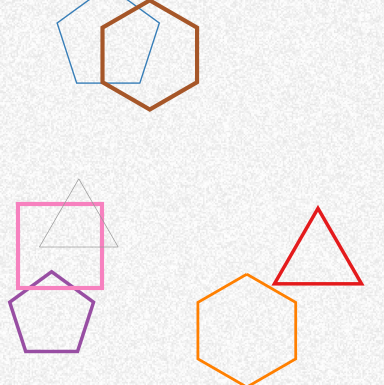[{"shape": "triangle", "thickness": 2.5, "radius": 0.65, "center": [0.826, 0.328]}, {"shape": "pentagon", "thickness": 1, "radius": 0.7, "center": [0.281, 0.897]}, {"shape": "pentagon", "thickness": 2.5, "radius": 0.57, "center": [0.134, 0.18]}, {"shape": "hexagon", "thickness": 2, "radius": 0.73, "center": [0.641, 0.141]}, {"shape": "hexagon", "thickness": 3, "radius": 0.71, "center": [0.389, 0.857]}, {"shape": "square", "thickness": 3, "radius": 0.55, "center": [0.156, 0.362]}, {"shape": "triangle", "thickness": 0.5, "radius": 0.59, "center": [0.205, 0.417]}]